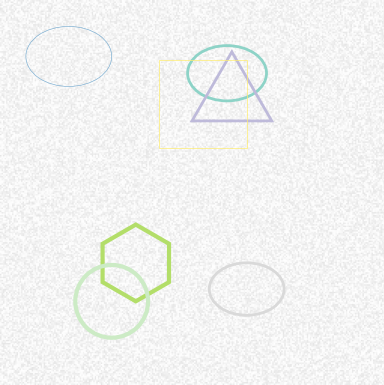[{"shape": "oval", "thickness": 2, "radius": 0.51, "center": [0.59, 0.81]}, {"shape": "triangle", "thickness": 2, "radius": 0.6, "center": [0.602, 0.746]}, {"shape": "oval", "thickness": 0.5, "radius": 0.56, "center": [0.179, 0.853]}, {"shape": "hexagon", "thickness": 3, "radius": 0.5, "center": [0.353, 0.317]}, {"shape": "oval", "thickness": 2, "radius": 0.49, "center": [0.641, 0.249]}, {"shape": "circle", "thickness": 3, "radius": 0.47, "center": [0.29, 0.217]}, {"shape": "square", "thickness": 0.5, "radius": 0.57, "center": [0.528, 0.729]}]